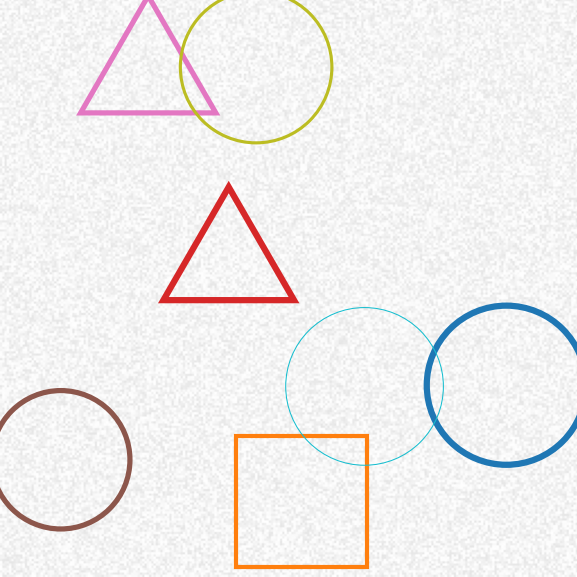[{"shape": "circle", "thickness": 3, "radius": 0.69, "center": [0.877, 0.332]}, {"shape": "square", "thickness": 2, "radius": 0.57, "center": [0.522, 0.131]}, {"shape": "triangle", "thickness": 3, "radius": 0.65, "center": [0.396, 0.545]}, {"shape": "circle", "thickness": 2.5, "radius": 0.6, "center": [0.105, 0.203]}, {"shape": "triangle", "thickness": 2.5, "radius": 0.68, "center": [0.257, 0.871]}, {"shape": "circle", "thickness": 1.5, "radius": 0.66, "center": [0.443, 0.883]}, {"shape": "circle", "thickness": 0.5, "radius": 0.68, "center": [0.631, 0.33]}]